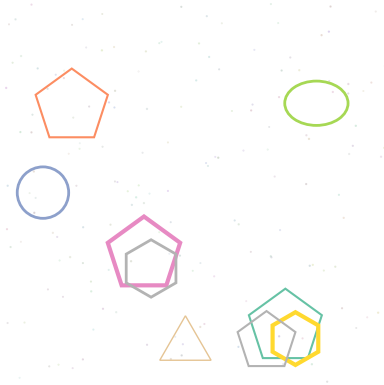[{"shape": "pentagon", "thickness": 1.5, "radius": 0.5, "center": [0.741, 0.151]}, {"shape": "pentagon", "thickness": 1.5, "radius": 0.49, "center": [0.186, 0.723]}, {"shape": "circle", "thickness": 2, "radius": 0.33, "center": [0.112, 0.5]}, {"shape": "pentagon", "thickness": 3, "radius": 0.49, "center": [0.374, 0.339]}, {"shape": "oval", "thickness": 2, "radius": 0.41, "center": [0.822, 0.732]}, {"shape": "hexagon", "thickness": 3, "radius": 0.34, "center": [0.767, 0.121]}, {"shape": "triangle", "thickness": 1, "radius": 0.38, "center": [0.482, 0.103]}, {"shape": "pentagon", "thickness": 1.5, "radius": 0.39, "center": [0.692, 0.113]}, {"shape": "hexagon", "thickness": 2, "radius": 0.37, "center": [0.392, 0.303]}]